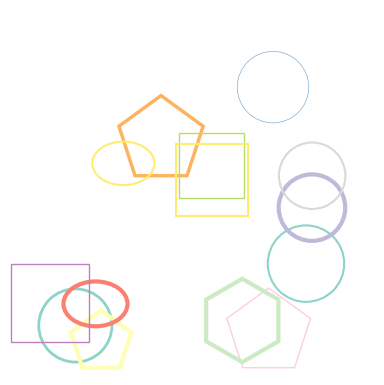[{"shape": "circle", "thickness": 2, "radius": 0.48, "center": [0.196, 0.155]}, {"shape": "circle", "thickness": 1.5, "radius": 0.5, "center": [0.795, 0.315]}, {"shape": "pentagon", "thickness": 3, "radius": 0.41, "center": [0.263, 0.111]}, {"shape": "circle", "thickness": 3, "radius": 0.43, "center": [0.81, 0.461]}, {"shape": "oval", "thickness": 3, "radius": 0.42, "center": [0.248, 0.211]}, {"shape": "circle", "thickness": 0.5, "radius": 0.46, "center": [0.709, 0.774]}, {"shape": "pentagon", "thickness": 2.5, "radius": 0.57, "center": [0.418, 0.637]}, {"shape": "square", "thickness": 1, "radius": 0.42, "center": [0.549, 0.57]}, {"shape": "pentagon", "thickness": 1, "radius": 0.57, "center": [0.698, 0.137]}, {"shape": "circle", "thickness": 1.5, "radius": 0.43, "center": [0.811, 0.544]}, {"shape": "square", "thickness": 1, "radius": 0.51, "center": [0.131, 0.213]}, {"shape": "hexagon", "thickness": 3, "radius": 0.54, "center": [0.629, 0.168]}, {"shape": "square", "thickness": 1.5, "radius": 0.47, "center": [0.551, 0.531]}, {"shape": "oval", "thickness": 1.5, "radius": 0.4, "center": [0.32, 0.576]}]